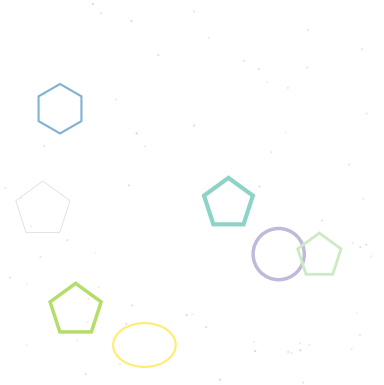[{"shape": "pentagon", "thickness": 3, "radius": 0.33, "center": [0.593, 0.471]}, {"shape": "circle", "thickness": 2.5, "radius": 0.33, "center": [0.724, 0.34]}, {"shape": "hexagon", "thickness": 1.5, "radius": 0.32, "center": [0.156, 0.718]}, {"shape": "pentagon", "thickness": 2.5, "radius": 0.35, "center": [0.196, 0.194]}, {"shape": "pentagon", "thickness": 0.5, "radius": 0.37, "center": [0.111, 0.456]}, {"shape": "pentagon", "thickness": 2, "radius": 0.3, "center": [0.83, 0.335]}, {"shape": "oval", "thickness": 1.5, "radius": 0.41, "center": [0.375, 0.104]}]